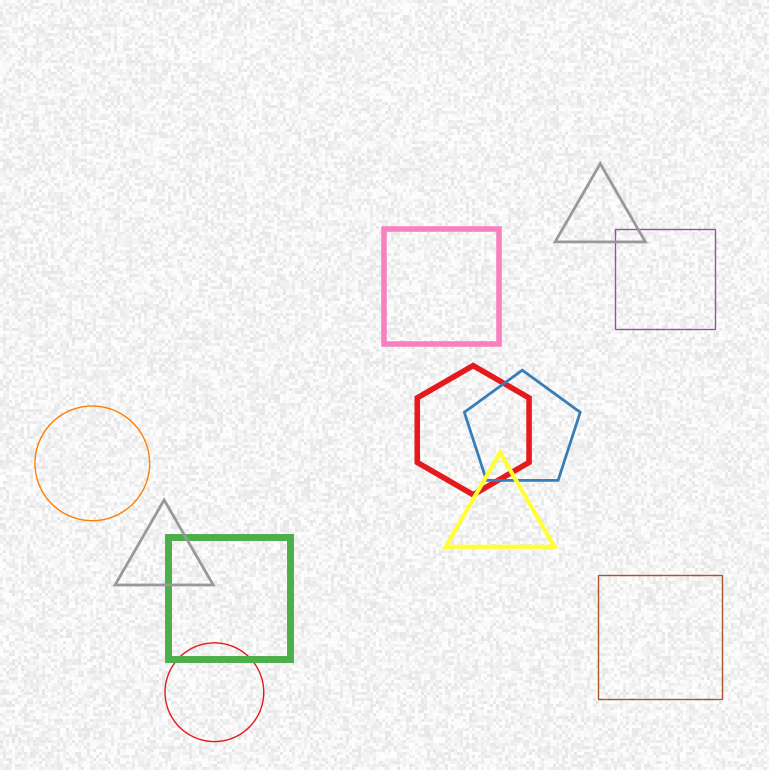[{"shape": "circle", "thickness": 0.5, "radius": 0.32, "center": [0.278, 0.101]}, {"shape": "hexagon", "thickness": 2, "radius": 0.42, "center": [0.614, 0.441]}, {"shape": "pentagon", "thickness": 1, "radius": 0.4, "center": [0.678, 0.44]}, {"shape": "square", "thickness": 2.5, "radius": 0.4, "center": [0.297, 0.224]}, {"shape": "square", "thickness": 0.5, "radius": 0.32, "center": [0.863, 0.638]}, {"shape": "circle", "thickness": 0.5, "radius": 0.37, "center": [0.12, 0.398]}, {"shape": "triangle", "thickness": 1.5, "radius": 0.41, "center": [0.649, 0.331]}, {"shape": "square", "thickness": 0.5, "radius": 0.4, "center": [0.857, 0.173]}, {"shape": "square", "thickness": 2, "radius": 0.37, "center": [0.573, 0.628]}, {"shape": "triangle", "thickness": 1, "radius": 0.37, "center": [0.213, 0.277]}, {"shape": "triangle", "thickness": 1, "radius": 0.34, "center": [0.78, 0.72]}]